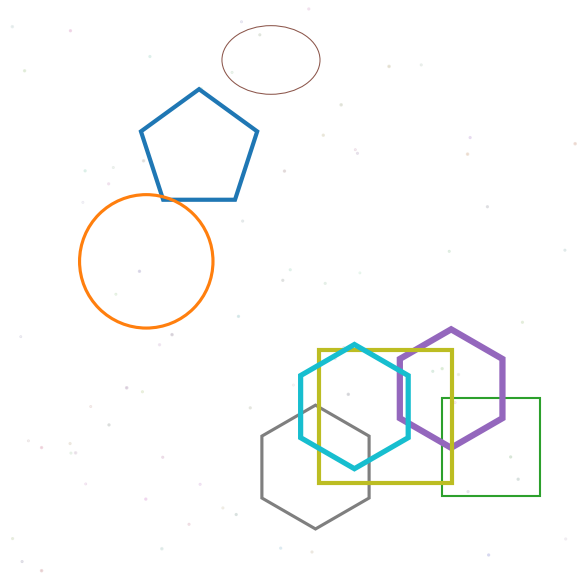[{"shape": "pentagon", "thickness": 2, "radius": 0.53, "center": [0.345, 0.739]}, {"shape": "circle", "thickness": 1.5, "radius": 0.58, "center": [0.253, 0.547]}, {"shape": "square", "thickness": 1, "radius": 0.42, "center": [0.851, 0.225]}, {"shape": "hexagon", "thickness": 3, "radius": 0.51, "center": [0.781, 0.326]}, {"shape": "oval", "thickness": 0.5, "radius": 0.42, "center": [0.469, 0.895]}, {"shape": "hexagon", "thickness": 1.5, "radius": 0.54, "center": [0.546, 0.19]}, {"shape": "square", "thickness": 2, "radius": 0.58, "center": [0.667, 0.279]}, {"shape": "hexagon", "thickness": 2.5, "radius": 0.54, "center": [0.614, 0.295]}]